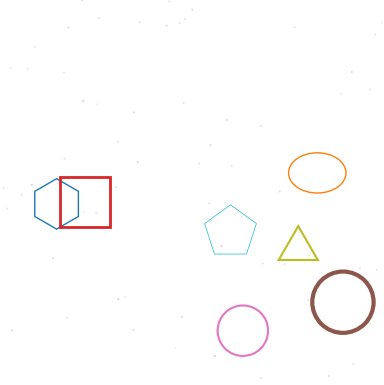[{"shape": "hexagon", "thickness": 1, "radius": 0.33, "center": [0.147, 0.47]}, {"shape": "oval", "thickness": 1, "radius": 0.37, "center": [0.824, 0.551]}, {"shape": "square", "thickness": 2, "radius": 0.32, "center": [0.22, 0.476]}, {"shape": "circle", "thickness": 3, "radius": 0.4, "center": [0.891, 0.215]}, {"shape": "circle", "thickness": 1.5, "radius": 0.33, "center": [0.631, 0.141]}, {"shape": "triangle", "thickness": 1.5, "radius": 0.29, "center": [0.775, 0.354]}, {"shape": "pentagon", "thickness": 0.5, "radius": 0.35, "center": [0.599, 0.397]}]